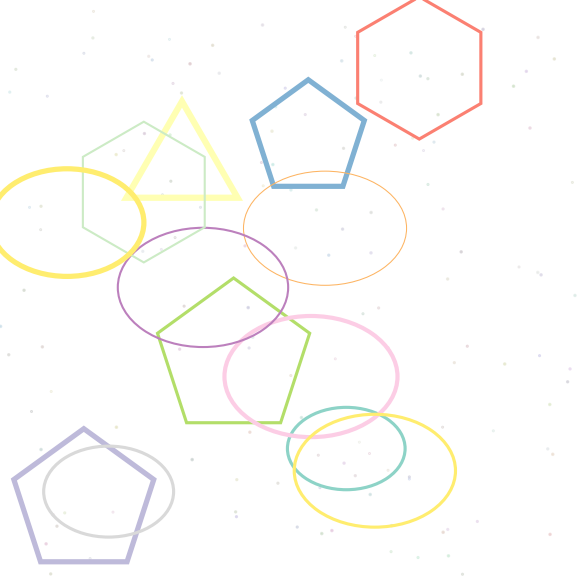[{"shape": "oval", "thickness": 1.5, "radius": 0.51, "center": [0.6, 0.222]}, {"shape": "triangle", "thickness": 3, "radius": 0.56, "center": [0.315, 0.712]}, {"shape": "pentagon", "thickness": 2.5, "radius": 0.64, "center": [0.145, 0.129]}, {"shape": "hexagon", "thickness": 1.5, "radius": 0.62, "center": [0.726, 0.881]}, {"shape": "pentagon", "thickness": 2.5, "radius": 0.51, "center": [0.534, 0.759]}, {"shape": "oval", "thickness": 0.5, "radius": 0.71, "center": [0.563, 0.604]}, {"shape": "pentagon", "thickness": 1.5, "radius": 0.69, "center": [0.404, 0.379]}, {"shape": "oval", "thickness": 2, "radius": 0.75, "center": [0.539, 0.347]}, {"shape": "oval", "thickness": 1.5, "radius": 0.56, "center": [0.188, 0.148]}, {"shape": "oval", "thickness": 1, "radius": 0.74, "center": [0.351, 0.501]}, {"shape": "hexagon", "thickness": 1, "radius": 0.61, "center": [0.249, 0.667]}, {"shape": "oval", "thickness": 2.5, "radius": 0.67, "center": [0.116, 0.614]}, {"shape": "oval", "thickness": 1.5, "radius": 0.7, "center": [0.649, 0.184]}]